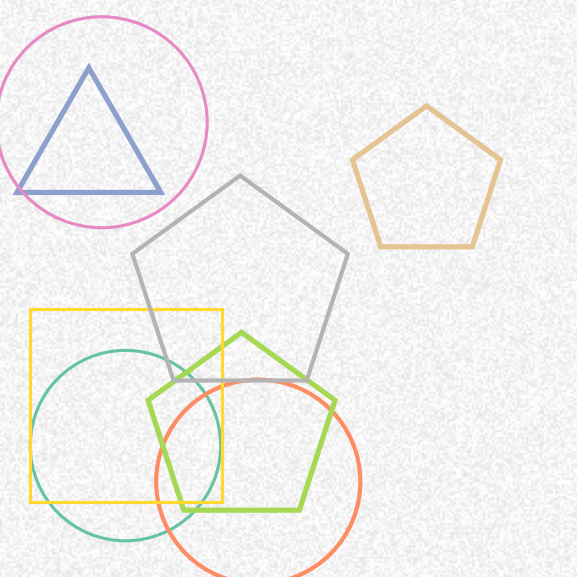[{"shape": "circle", "thickness": 1.5, "radius": 0.82, "center": [0.217, 0.228]}, {"shape": "circle", "thickness": 2, "radius": 0.88, "center": [0.447, 0.165]}, {"shape": "triangle", "thickness": 2.5, "radius": 0.72, "center": [0.154, 0.738]}, {"shape": "circle", "thickness": 1.5, "radius": 0.91, "center": [0.176, 0.787]}, {"shape": "pentagon", "thickness": 2.5, "radius": 0.85, "center": [0.418, 0.253]}, {"shape": "square", "thickness": 1.5, "radius": 0.83, "center": [0.218, 0.297]}, {"shape": "pentagon", "thickness": 2.5, "radius": 0.67, "center": [0.739, 0.681]}, {"shape": "pentagon", "thickness": 2, "radius": 0.98, "center": [0.416, 0.499]}]